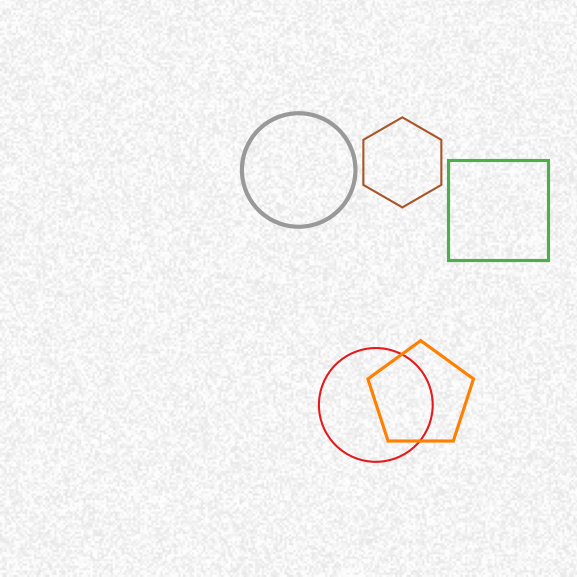[{"shape": "circle", "thickness": 1, "radius": 0.49, "center": [0.651, 0.298]}, {"shape": "square", "thickness": 1.5, "radius": 0.43, "center": [0.862, 0.636]}, {"shape": "pentagon", "thickness": 1.5, "radius": 0.48, "center": [0.728, 0.313]}, {"shape": "hexagon", "thickness": 1, "radius": 0.39, "center": [0.697, 0.718]}, {"shape": "circle", "thickness": 2, "radius": 0.49, "center": [0.517, 0.705]}]